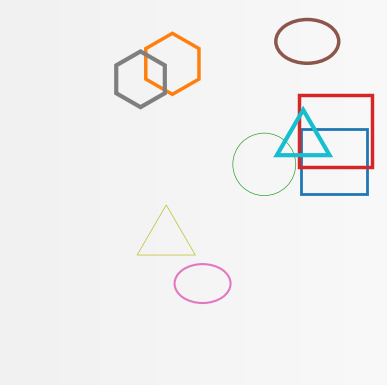[{"shape": "square", "thickness": 2, "radius": 0.43, "center": [0.861, 0.58]}, {"shape": "hexagon", "thickness": 2.5, "radius": 0.4, "center": [0.445, 0.834]}, {"shape": "circle", "thickness": 0.5, "radius": 0.41, "center": [0.682, 0.573]}, {"shape": "square", "thickness": 2.5, "radius": 0.47, "center": [0.865, 0.659]}, {"shape": "oval", "thickness": 2.5, "radius": 0.41, "center": [0.793, 0.892]}, {"shape": "oval", "thickness": 1.5, "radius": 0.36, "center": [0.523, 0.263]}, {"shape": "hexagon", "thickness": 3, "radius": 0.36, "center": [0.363, 0.794]}, {"shape": "triangle", "thickness": 0.5, "radius": 0.43, "center": [0.429, 0.381]}, {"shape": "triangle", "thickness": 3, "radius": 0.39, "center": [0.782, 0.636]}]